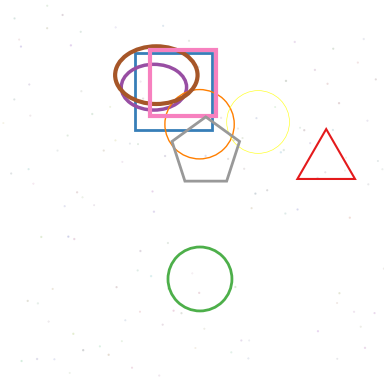[{"shape": "triangle", "thickness": 1.5, "radius": 0.43, "center": [0.847, 0.578]}, {"shape": "square", "thickness": 2, "radius": 0.5, "center": [0.452, 0.762]}, {"shape": "circle", "thickness": 2, "radius": 0.42, "center": [0.519, 0.275]}, {"shape": "oval", "thickness": 2.5, "radius": 0.42, "center": [0.4, 0.774]}, {"shape": "circle", "thickness": 1, "radius": 0.45, "center": [0.518, 0.677]}, {"shape": "circle", "thickness": 0.5, "radius": 0.41, "center": [0.67, 0.683]}, {"shape": "oval", "thickness": 3, "radius": 0.54, "center": [0.406, 0.805]}, {"shape": "square", "thickness": 3, "radius": 0.43, "center": [0.475, 0.784]}, {"shape": "pentagon", "thickness": 2, "radius": 0.46, "center": [0.535, 0.604]}]